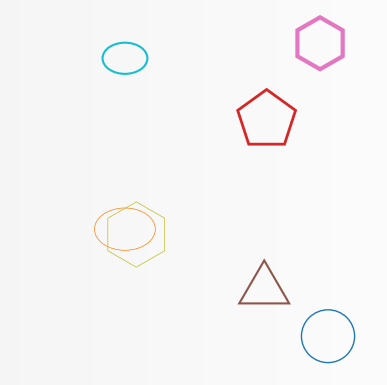[{"shape": "circle", "thickness": 1, "radius": 0.34, "center": [0.847, 0.127]}, {"shape": "oval", "thickness": 0.5, "radius": 0.39, "center": [0.322, 0.405]}, {"shape": "pentagon", "thickness": 2, "radius": 0.39, "center": [0.688, 0.689]}, {"shape": "triangle", "thickness": 1.5, "radius": 0.37, "center": [0.682, 0.249]}, {"shape": "hexagon", "thickness": 3, "radius": 0.34, "center": [0.826, 0.888]}, {"shape": "hexagon", "thickness": 0.5, "radius": 0.42, "center": [0.352, 0.391]}, {"shape": "oval", "thickness": 1.5, "radius": 0.29, "center": [0.322, 0.849]}]